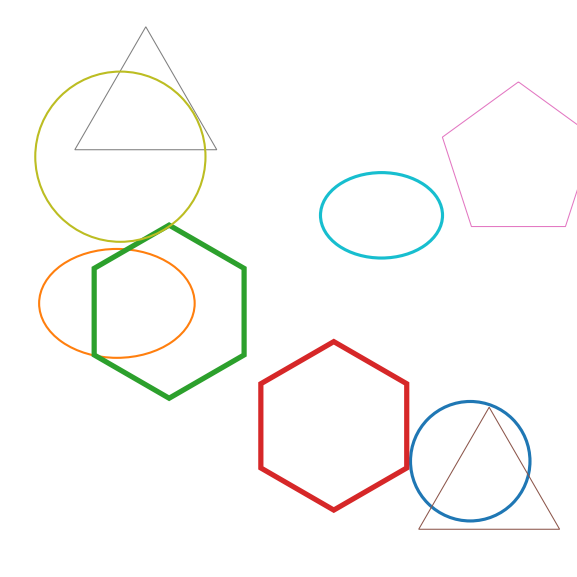[{"shape": "circle", "thickness": 1.5, "radius": 0.52, "center": [0.814, 0.2]}, {"shape": "oval", "thickness": 1, "radius": 0.67, "center": [0.202, 0.474]}, {"shape": "hexagon", "thickness": 2.5, "radius": 0.75, "center": [0.293, 0.459]}, {"shape": "hexagon", "thickness": 2.5, "radius": 0.73, "center": [0.578, 0.262]}, {"shape": "triangle", "thickness": 0.5, "radius": 0.7, "center": [0.847, 0.153]}, {"shape": "pentagon", "thickness": 0.5, "radius": 0.69, "center": [0.898, 0.719]}, {"shape": "triangle", "thickness": 0.5, "radius": 0.71, "center": [0.252, 0.811]}, {"shape": "circle", "thickness": 1, "radius": 0.74, "center": [0.208, 0.728]}, {"shape": "oval", "thickness": 1.5, "radius": 0.53, "center": [0.661, 0.626]}]